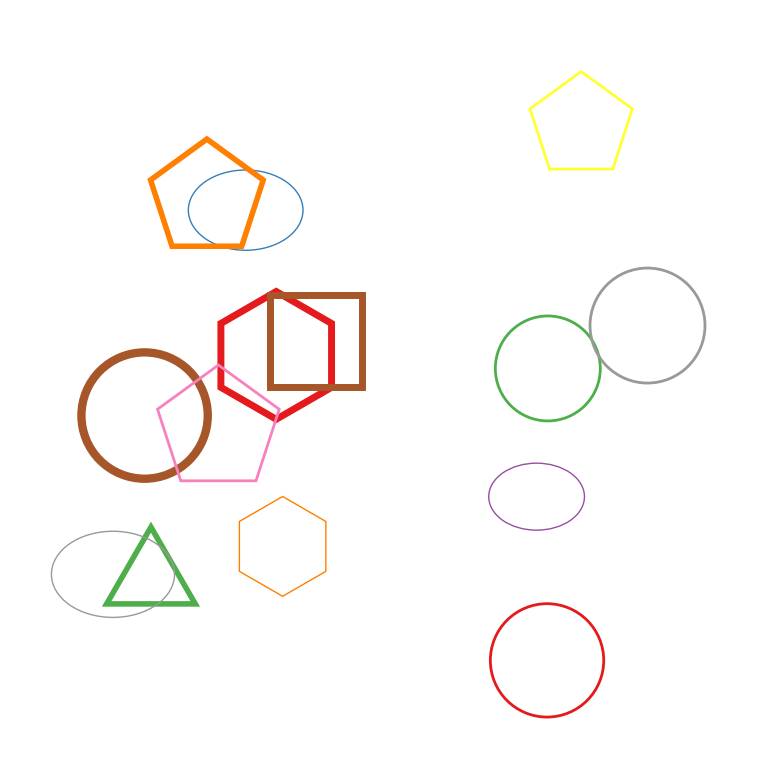[{"shape": "circle", "thickness": 1, "radius": 0.37, "center": [0.71, 0.142]}, {"shape": "hexagon", "thickness": 2.5, "radius": 0.41, "center": [0.359, 0.538]}, {"shape": "oval", "thickness": 0.5, "radius": 0.37, "center": [0.319, 0.727]}, {"shape": "triangle", "thickness": 2, "radius": 0.33, "center": [0.196, 0.249]}, {"shape": "circle", "thickness": 1, "radius": 0.34, "center": [0.711, 0.522]}, {"shape": "oval", "thickness": 0.5, "radius": 0.31, "center": [0.697, 0.355]}, {"shape": "pentagon", "thickness": 2, "radius": 0.38, "center": [0.269, 0.742]}, {"shape": "hexagon", "thickness": 0.5, "radius": 0.32, "center": [0.367, 0.29]}, {"shape": "pentagon", "thickness": 1, "radius": 0.35, "center": [0.755, 0.837]}, {"shape": "circle", "thickness": 3, "radius": 0.41, "center": [0.188, 0.46]}, {"shape": "square", "thickness": 2.5, "radius": 0.3, "center": [0.411, 0.557]}, {"shape": "pentagon", "thickness": 1, "radius": 0.42, "center": [0.284, 0.443]}, {"shape": "oval", "thickness": 0.5, "radius": 0.4, "center": [0.147, 0.254]}, {"shape": "circle", "thickness": 1, "radius": 0.37, "center": [0.841, 0.577]}]